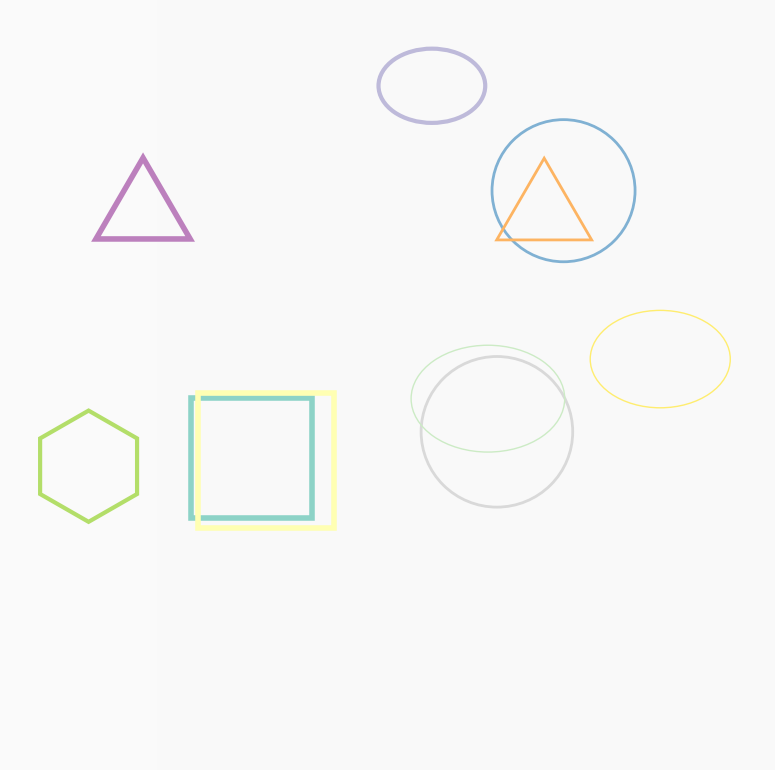[{"shape": "square", "thickness": 2, "radius": 0.39, "center": [0.324, 0.405]}, {"shape": "square", "thickness": 2, "radius": 0.44, "center": [0.343, 0.402]}, {"shape": "oval", "thickness": 1.5, "radius": 0.34, "center": [0.557, 0.889]}, {"shape": "circle", "thickness": 1, "radius": 0.46, "center": [0.727, 0.752]}, {"shape": "triangle", "thickness": 1, "radius": 0.35, "center": [0.702, 0.724]}, {"shape": "hexagon", "thickness": 1.5, "radius": 0.36, "center": [0.114, 0.395]}, {"shape": "circle", "thickness": 1, "radius": 0.49, "center": [0.641, 0.439]}, {"shape": "triangle", "thickness": 2, "radius": 0.35, "center": [0.185, 0.725]}, {"shape": "oval", "thickness": 0.5, "radius": 0.5, "center": [0.63, 0.482]}, {"shape": "oval", "thickness": 0.5, "radius": 0.45, "center": [0.852, 0.534]}]